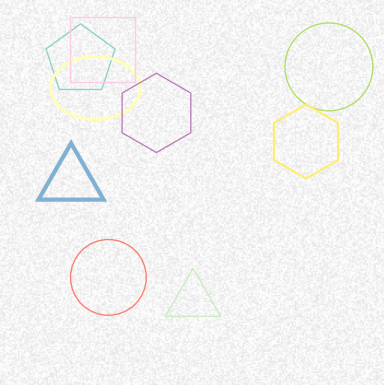[{"shape": "pentagon", "thickness": 1, "radius": 0.47, "center": [0.209, 0.844]}, {"shape": "oval", "thickness": 2, "radius": 0.58, "center": [0.248, 0.771]}, {"shape": "circle", "thickness": 1, "radius": 0.49, "center": [0.282, 0.279]}, {"shape": "triangle", "thickness": 3, "radius": 0.49, "center": [0.185, 0.53]}, {"shape": "circle", "thickness": 1, "radius": 0.57, "center": [0.854, 0.826]}, {"shape": "square", "thickness": 1, "radius": 0.42, "center": [0.267, 0.871]}, {"shape": "hexagon", "thickness": 1, "radius": 0.52, "center": [0.406, 0.707]}, {"shape": "triangle", "thickness": 1, "radius": 0.42, "center": [0.501, 0.22]}, {"shape": "hexagon", "thickness": 1.5, "radius": 0.48, "center": [0.795, 0.632]}]